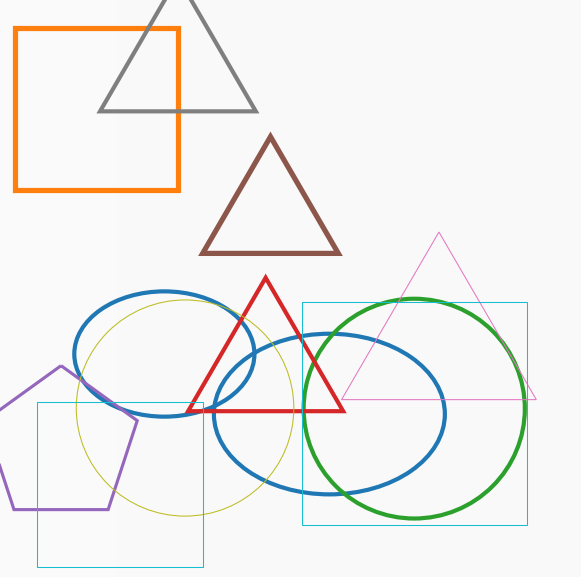[{"shape": "oval", "thickness": 2, "radius": 0.99, "center": [0.567, 0.282]}, {"shape": "oval", "thickness": 2, "radius": 0.77, "center": [0.283, 0.386]}, {"shape": "square", "thickness": 2.5, "radius": 0.7, "center": [0.167, 0.811]}, {"shape": "circle", "thickness": 2, "radius": 0.95, "center": [0.713, 0.292]}, {"shape": "triangle", "thickness": 2, "radius": 0.77, "center": [0.457, 0.364]}, {"shape": "pentagon", "thickness": 1.5, "radius": 0.69, "center": [0.105, 0.228]}, {"shape": "triangle", "thickness": 2.5, "radius": 0.67, "center": [0.465, 0.628]}, {"shape": "triangle", "thickness": 0.5, "radius": 0.97, "center": [0.755, 0.404]}, {"shape": "triangle", "thickness": 2, "radius": 0.77, "center": [0.306, 0.884]}, {"shape": "circle", "thickness": 0.5, "radius": 0.94, "center": [0.318, 0.293]}, {"shape": "square", "thickness": 0.5, "radius": 0.71, "center": [0.207, 0.161]}, {"shape": "square", "thickness": 0.5, "radius": 0.97, "center": [0.713, 0.284]}]